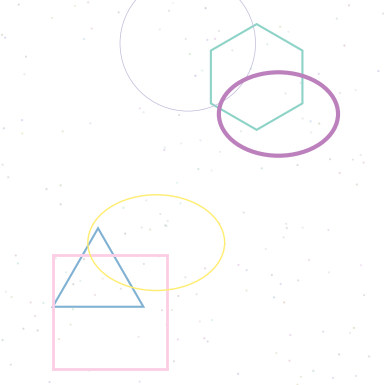[{"shape": "hexagon", "thickness": 1.5, "radius": 0.69, "center": [0.667, 0.8]}, {"shape": "circle", "thickness": 0.5, "radius": 0.88, "center": [0.488, 0.887]}, {"shape": "triangle", "thickness": 1.5, "radius": 0.68, "center": [0.255, 0.271]}, {"shape": "square", "thickness": 2, "radius": 0.74, "center": [0.286, 0.189]}, {"shape": "oval", "thickness": 3, "radius": 0.77, "center": [0.723, 0.704]}, {"shape": "oval", "thickness": 1, "radius": 0.89, "center": [0.406, 0.37]}]